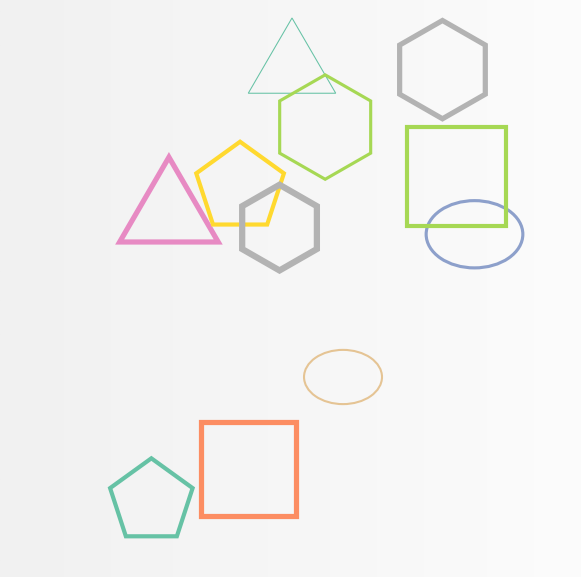[{"shape": "triangle", "thickness": 0.5, "radius": 0.43, "center": [0.502, 0.881]}, {"shape": "pentagon", "thickness": 2, "radius": 0.37, "center": [0.26, 0.131]}, {"shape": "square", "thickness": 2.5, "radius": 0.41, "center": [0.428, 0.187]}, {"shape": "oval", "thickness": 1.5, "radius": 0.42, "center": [0.816, 0.593]}, {"shape": "triangle", "thickness": 2.5, "radius": 0.49, "center": [0.291, 0.629]}, {"shape": "square", "thickness": 2, "radius": 0.43, "center": [0.785, 0.694]}, {"shape": "hexagon", "thickness": 1.5, "radius": 0.45, "center": [0.559, 0.779]}, {"shape": "pentagon", "thickness": 2, "radius": 0.4, "center": [0.413, 0.674]}, {"shape": "oval", "thickness": 1, "radius": 0.34, "center": [0.59, 0.346]}, {"shape": "hexagon", "thickness": 2.5, "radius": 0.43, "center": [0.761, 0.879]}, {"shape": "hexagon", "thickness": 3, "radius": 0.37, "center": [0.481, 0.605]}]